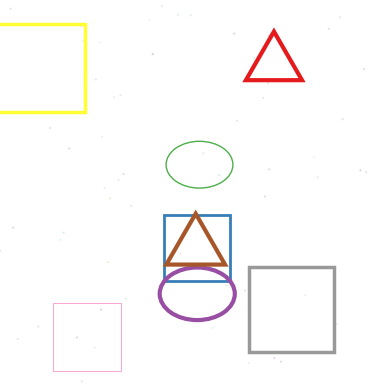[{"shape": "triangle", "thickness": 3, "radius": 0.42, "center": [0.712, 0.834]}, {"shape": "square", "thickness": 2, "radius": 0.43, "center": [0.511, 0.355]}, {"shape": "oval", "thickness": 1, "radius": 0.43, "center": [0.518, 0.572]}, {"shape": "oval", "thickness": 3, "radius": 0.49, "center": [0.512, 0.237]}, {"shape": "square", "thickness": 2.5, "radius": 0.57, "center": [0.106, 0.824]}, {"shape": "triangle", "thickness": 3, "radius": 0.44, "center": [0.508, 0.357]}, {"shape": "square", "thickness": 0.5, "radius": 0.44, "center": [0.226, 0.125]}, {"shape": "square", "thickness": 2.5, "radius": 0.55, "center": [0.757, 0.195]}]